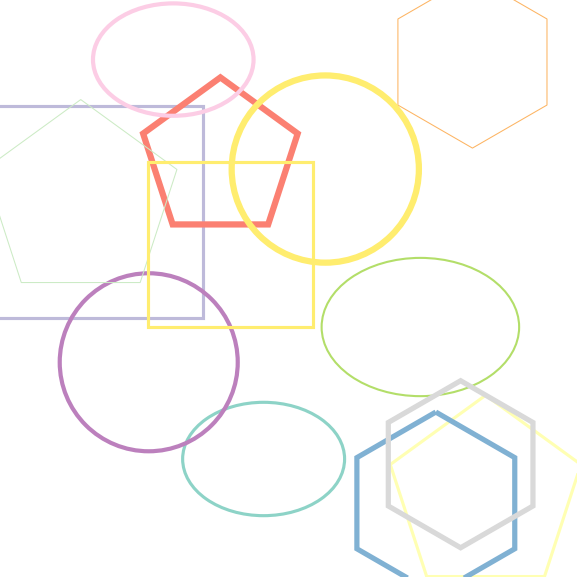[{"shape": "oval", "thickness": 1.5, "radius": 0.7, "center": [0.456, 0.204]}, {"shape": "pentagon", "thickness": 1.5, "radius": 0.87, "center": [0.841, 0.141]}, {"shape": "square", "thickness": 1.5, "radius": 0.92, "center": [0.167, 0.632]}, {"shape": "pentagon", "thickness": 3, "radius": 0.7, "center": [0.382, 0.724]}, {"shape": "hexagon", "thickness": 2.5, "radius": 0.79, "center": [0.755, 0.128]}, {"shape": "hexagon", "thickness": 0.5, "radius": 0.75, "center": [0.818, 0.892]}, {"shape": "oval", "thickness": 1, "radius": 0.86, "center": [0.728, 0.433]}, {"shape": "oval", "thickness": 2, "radius": 0.7, "center": [0.3, 0.896]}, {"shape": "hexagon", "thickness": 2.5, "radius": 0.72, "center": [0.798, 0.195]}, {"shape": "circle", "thickness": 2, "radius": 0.77, "center": [0.258, 0.372]}, {"shape": "pentagon", "thickness": 0.5, "radius": 0.88, "center": [0.14, 0.652]}, {"shape": "square", "thickness": 1.5, "radius": 0.71, "center": [0.399, 0.576]}, {"shape": "circle", "thickness": 3, "radius": 0.81, "center": [0.563, 0.706]}]